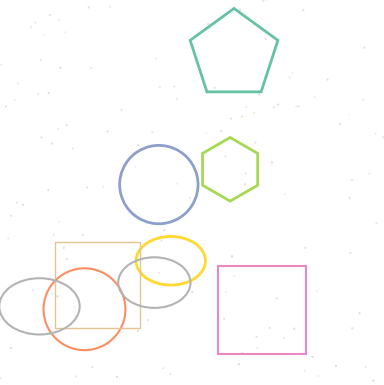[{"shape": "pentagon", "thickness": 2, "radius": 0.6, "center": [0.608, 0.858]}, {"shape": "circle", "thickness": 1.5, "radius": 0.53, "center": [0.219, 0.197]}, {"shape": "circle", "thickness": 2, "radius": 0.51, "center": [0.413, 0.521]}, {"shape": "square", "thickness": 1.5, "radius": 0.58, "center": [0.681, 0.195]}, {"shape": "hexagon", "thickness": 2, "radius": 0.41, "center": [0.598, 0.56]}, {"shape": "oval", "thickness": 2, "radius": 0.45, "center": [0.444, 0.323]}, {"shape": "square", "thickness": 1, "radius": 0.56, "center": [0.253, 0.259]}, {"shape": "oval", "thickness": 1.5, "radius": 0.47, "center": [0.401, 0.266]}, {"shape": "oval", "thickness": 1.5, "radius": 0.52, "center": [0.103, 0.204]}]